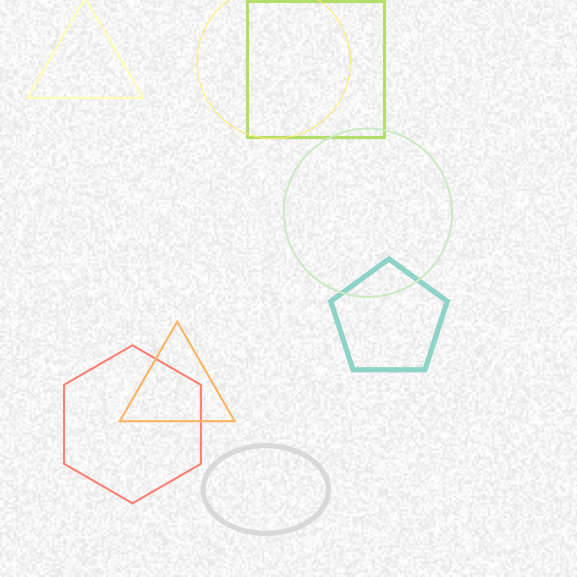[{"shape": "pentagon", "thickness": 2.5, "radius": 0.53, "center": [0.674, 0.445]}, {"shape": "triangle", "thickness": 1, "radius": 0.58, "center": [0.148, 0.887]}, {"shape": "hexagon", "thickness": 1, "radius": 0.68, "center": [0.229, 0.264]}, {"shape": "triangle", "thickness": 1, "radius": 0.57, "center": [0.307, 0.327]}, {"shape": "square", "thickness": 1.5, "radius": 0.59, "center": [0.547, 0.88]}, {"shape": "oval", "thickness": 2.5, "radius": 0.54, "center": [0.46, 0.151]}, {"shape": "circle", "thickness": 1, "radius": 0.73, "center": [0.637, 0.631]}, {"shape": "circle", "thickness": 0.5, "radius": 0.66, "center": [0.474, 0.892]}]